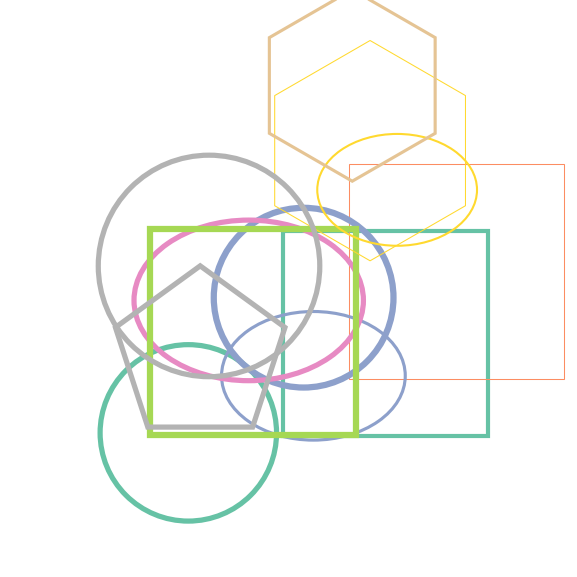[{"shape": "square", "thickness": 2, "radius": 0.89, "center": [0.667, 0.422]}, {"shape": "circle", "thickness": 2.5, "radius": 0.76, "center": [0.326, 0.25]}, {"shape": "square", "thickness": 0.5, "radius": 0.93, "center": [0.791, 0.529]}, {"shape": "circle", "thickness": 3, "radius": 0.78, "center": [0.526, 0.484]}, {"shape": "oval", "thickness": 1.5, "radius": 0.8, "center": [0.543, 0.348]}, {"shape": "oval", "thickness": 2.5, "radius": 0.99, "center": [0.431, 0.479]}, {"shape": "square", "thickness": 3, "radius": 0.89, "center": [0.438, 0.425]}, {"shape": "hexagon", "thickness": 0.5, "radius": 0.95, "center": [0.641, 0.738]}, {"shape": "oval", "thickness": 1, "radius": 0.69, "center": [0.688, 0.67]}, {"shape": "hexagon", "thickness": 1.5, "radius": 0.83, "center": [0.61, 0.851]}, {"shape": "circle", "thickness": 2.5, "radius": 0.96, "center": [0.362, 0.539]}, {"shape": "pentagon", "thickness": 2.5, "radius": 0.77, "center": [0.347, 0.384]}]